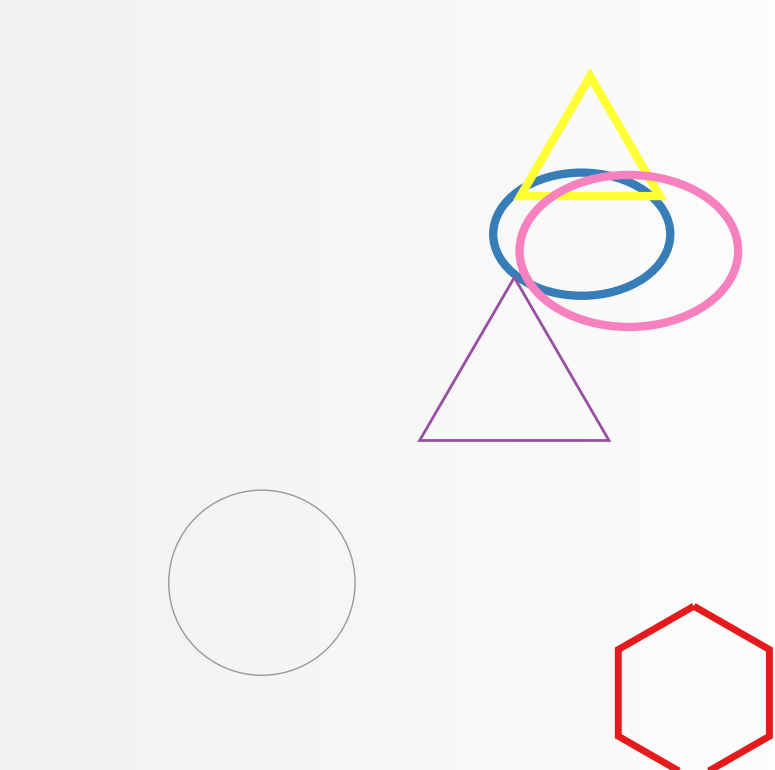[{"shape": "hexagon", "thickness": 2.5, "radius": 0.56, "center": [0.895, 0.1]}, {"shape": "oval", "thickness": 3, "radius": 0.57, "center": [0.751, 0.696]}, {"shape": "triangle", "thickness": 1, "radius": 0.71, "center": [0.664, 0.498]}, {"shape": "triangle", "thickness": 3, "radius": 0.52, "center": [0.761, 0.797]}, {"shape": "oval", "thickness": 3, "radius": 0.71, "center": [0.811, 0.674]}, {"shape": "circle", "thickness": 0.5, "radius": 0.6, "center": [0.338, 0.243]}]